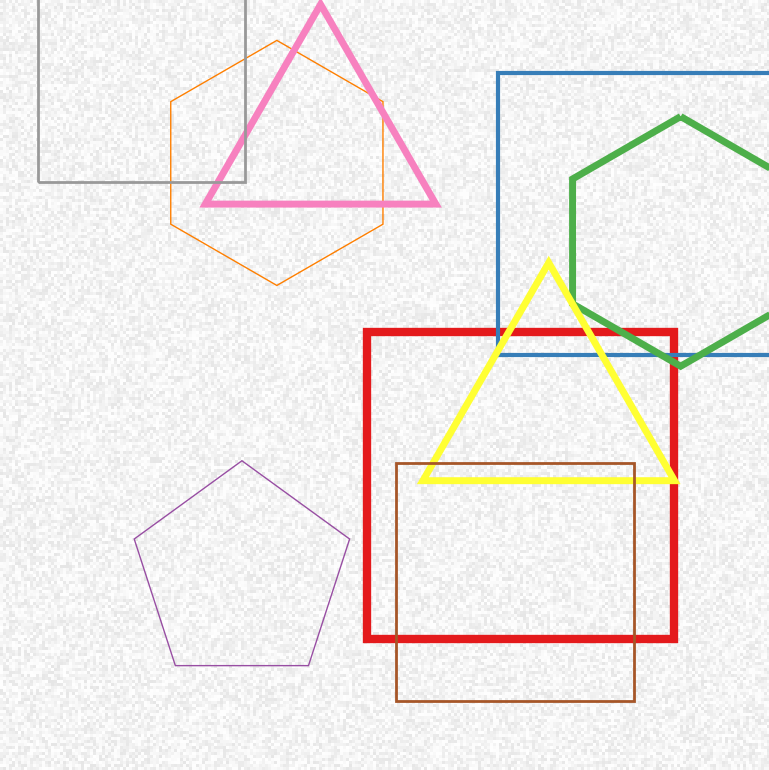[{"shape": "square", "thickness": 3, "radius": 1.0, "center": [0.675, 0.37]}, {"shape": "square", "thickness": 1.5, "radius": 0.92, "center": [0.83, 0.722]}, {"shape": "hexagon", "thickness": 2.5, "radius": 0.81, "center": [0.884, 0.687]}, {"shape": "pentagon", "thickness": 0.5, "radius": 0.74, "center": [0.314, 0.255]}, {"shape": "hexagon", "thickness": 0.5, "radius": 0.8, "center": [0.36, 0.788]}, {"shape": "triangle", "thickness": 2.5, "radius": 0.94, "center": [0.713, 0.47]}, {"shape": "square", "thickness": 1, "radius": 0.77, "center": [0.669, 0.244]}, {"shape": "triangle", "thickness": 2.5, "radius": 0.86, "center": [0.416, 0.821]}, {"shape": "square", "thickness": 1, "radius": 0.67, "center": [0.184, 0.899]}]